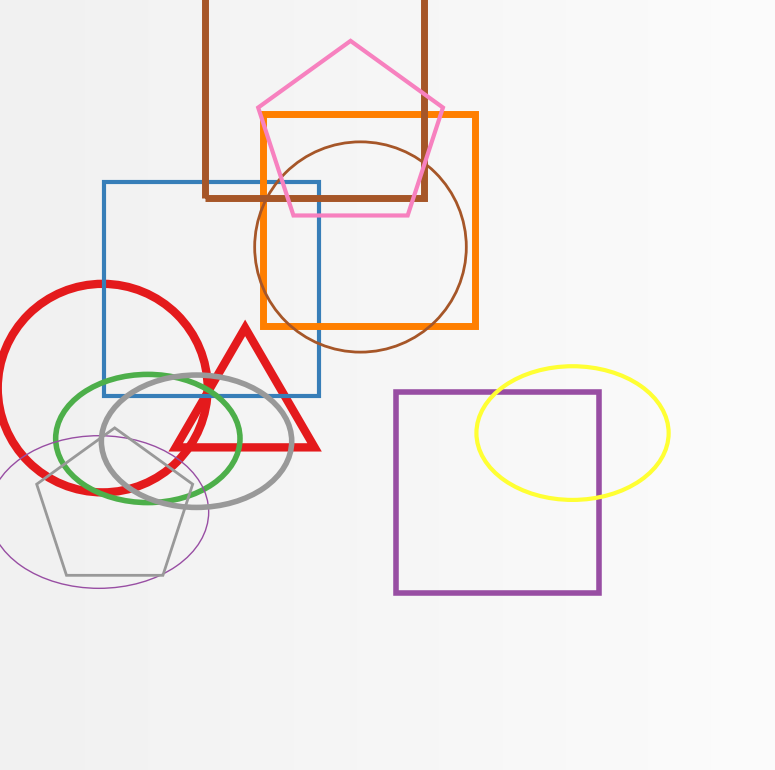[{"shape": "triangle", "thickness": 3, "radius": 0.52, "center": [0.316, 0.471]}, {"shape": "circle", "thickness": 3, "radius": 0.68, "center": [0.133, 0.496]}, {"shape": "square", "thickness": 1.5, "radius": 0.69, "center": [0.272, 0.624]}, {"shape": "oval", "thickness": 2, "radius": 0.59, "center": [0.191, 0.431]}, {"shape": "oval", "thickness": 0.5, "radius": 0.71, "center": [0.128, 0.335]}, {"shape": "square", "thickness": 2, "radius": 0.65, "center": [0.642, 0.361]}, {"shape": "square", "thickness": 2.5, "radius": 0.69, "center": [0.476, 0.714]}, {"shape": "oval", "thickness": 1.5, "radius": 0.62, "center": [0.739, 0.438]}, {"shape": "circle", "thickness": 1, "radius": 0.68, "center": [0.465, 0.679]}, {"shape": "square", "thickness": 2.5, "radius": 0.71, "center": [0.406, 0.885]}, {"shape": "pentagon", "thickness": 1.5, "radius": 0.63, "center": [0.452, 0.822]}, {"shape": "oval", "thickness": 2, "radius": 0.61, "center": [0.254, 0.427]}, {"shape": "pentagon", "thickness": 1, "radius": 0.53, "center": [0.148, 0.338]}]